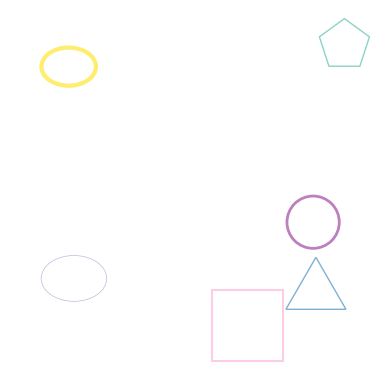[{"shape": "pentagon", "thickness": 1, "radius": 0.34, "center": [0.895, 0.883]}, {"shape": "oval", "thickness": 0.5, "radius": 0.43, "center": [0.192, 0.277]}, {"shape": "triangle", "thickness": 1, "radius": 0.45, "center": [0.821, 0.242]}, {"shape": "square", "thickness": 1.5, "radius": 0.46, "center": [0.642, 0.155]}, {"shape": "circle", "thickness": 2, "radius": 0.34, "center": [0.813, 0.423]}, {"shape": "oval", "thickness": 3, "radius": 0.35, "center": [0.178, 0.827]}]